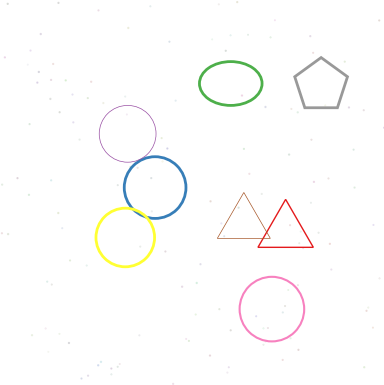[{"shape": "triangle", "thickness": 1, "radius": 0.42, "center": [0.742, 0.399]}, {"shape": "circle", "thickness": 2, "radius": 0.4, "center": [0.403, 0.513]}, {"shape": "oval", "thickness": 2, "radius": 0.41, "center": [0.599, 0.783]}, {"shape": "circle", "thickness": 0.5, "radius": 0.37, "center": [0.332, 0.652]}, {"shape": "circle", "thickness": 2, "radius": 0.38, "center": [0.325, 0.383]}, {"shape": "triangle", "thickness": 0.5, "radius": 0.4, "center": [0.633, 0.421]}, {"shape": "circle", "thickness": 1.5, "radius": 0.42, "center": [0.706, 0.197]}, {"shape": "pentagon", "thickness": 2, "radius": 0.36, "center": [0.834, 0.778]}]